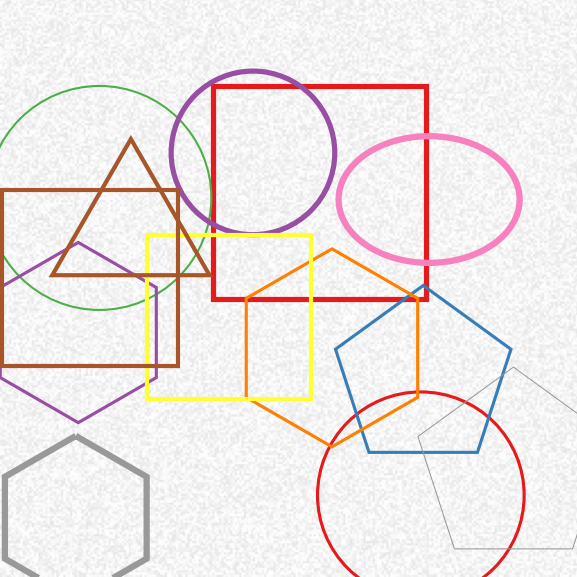[{"shape": "square", "thickness": 2.5, "radius": 0.92, "center": [0.552, 0.666]}, {"shape": "circle", "thickness": 1.5, "radius": 0.89, "center": [0.729, 0.142]}, {"shape": "pentagon", "thickness": 1.5, "radius": 0.8, "center": [0.733, 0.345]}, {"shape": "circle", "thickness": 1, "radius": 0.97, "center": [0.172, 0.656]}, {"shape": "hexagon", "thickness": 1.5, "radius": 0.78, "center": [0.136, 0.423]}, {"shape": "circle", "thickness": 2.5, "radius": 0.71, "center": [0.438, 0.734]}, {"shape": "hexagon", "thickness": 1.5, "radius": 0.86, "center": [0.575, 0.397]}, {"shape": "square", "thickness": 2, "radius": 0.71, "center": [0.397, 0.449]}, {"shape": "triangle", "thickness": 2, "radius": 0.79, "center": [0.227, 0.601]}, {"shape": "square", "thickness": 2, "radius": 0.76, "center": [0.156, 0.517]}, {"shape": "oval", "thickness": 3, "radius": 0.78, "center": [0.743, 0.654]}, {"shape": "hexagon", "thickness": 3, "radius": 0.71, "center": [0.131, 0.103]}, {"shape": "pentagon", "thickness": 0.5, "radius": 0.87, "center": [0.889, 0.189]}]